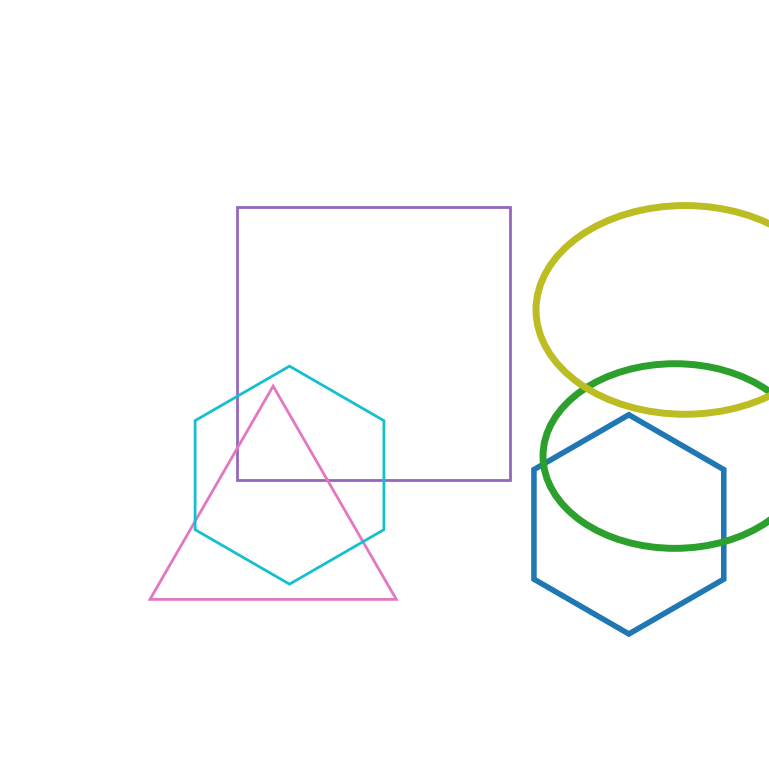[{"shape": "hexagon", "thickness": 2, "radius": 0.71, "center": [0.817, 0.319]}, {"shape": "oval", "thickness": 2.5, "radius": 0.86, "center": [0.877, 0.408]}, {"shape": "square", "thickness": 1, "radius": 0.89, "center": [0.485, 0.554]}, {"shape": "triangle", "thickness": 1, "radius": 0.92, "center": [0.355, 0.314]}, {"shape": "oval", "thickness": 2.5, "radius": 0.97, "center": [0.89, 0.598]}, {"shape": "hexagon", "thickness": 1, "radius": 0.71, "center": [0.376, 0.383]}]